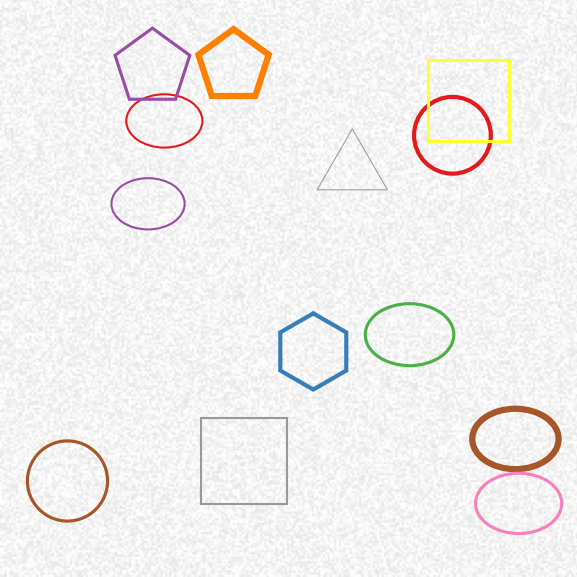[{"shape": "circle", "thickness": 2, "radius": 0.33, "center": [0.783, 0.765]}, {"shape": "oval", "thickness": 1, "radius": 0.33, "center": [0.285, 0.79]}, {"shape": "hexagon", "thickness": 2, "radius": 0.33, "center": [0.543, 0.391]}, {"shape": "oval", "thickness": 1.5, "radius": 0.38, "center": [0.709, 0.42]}, {"shape": "pentagon", "thickness": 1.5, "radius": 0.34, "center": [0.264, 0.882]}, {"shape": "oval", "thickness": 1, "radius": 0.32, "center": [0.256, 0.646]}, {"shape": "pentagon", "thickness": 3, "radius": 0.32, "center": [0.404, 0.885]}, {"shape": "square", "thickness": 1.5, "radius": 0.35, "center": [0.811, 0.825]}, {"shape": "oval", "thickness": 3, "radius": 0.37, "center": [0.893, 0.239]}, {"shape": "circle", "thickness": 1.5, "radius": 0.35, "center": [0.117, 0.166]}, {"shape": "oval", "thickness": 1.5, "radius": 0.37, "center": [0.898, 0.127]}, {"shape": "square", "thickness": 1, "radius": 0.37, "center": [0.423, 0.201]}, {"shape": "triangle", "thickness": 0.5, "radius": 0.35, "center": [0.61, 0.706]}]